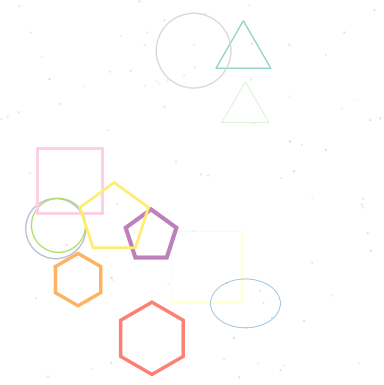[{"shape": "triangle", "thickness": 1, "radius": 0.41, "center": [0.632, 0.864]}, {"shape": "square", "thickness": 0.5, "radius": 0.46, "center": [0.536, 0.309]}, {"shape": "circle", "thickness": 1, "radius": 0.39, "center": [0.145, 0.406]}, {"shape": "hexagon", "thickness": 2.5, "radius": 0.47, "center": [0.395, 0.121]}, {"shape": "oval", "thickness": 0.5, "radius": 0.45, "center": [0.638, 0.212]}, {"shape": "hexagon", "thickness": 2.5, "radius": 0.34, "center": [0.203, 0.274]}, {"shape": "circle", "thickness": 1, "radius": 0.35, "center": [0.152, 0.415]}, {"shape": "square", "thickness": 2, "radius": 0.42, "center": [0.181, 0.531]}, {"shape": "circle", "thickness": 1, "radius": 0.49, "center": [0.503, 0.868]}, {"shape": "pentagon", "thickness": 3, "radius": 0.35, "center": [0.392, 0.387]}, {"shape": "triangle", "thickness": 0.5, "radius": 0.35, "center": [0.637, 0.717]}, {"shape": "pentagon", "thickness": 2, "radius": 0.47, "center": [0.297, 0.432]}]